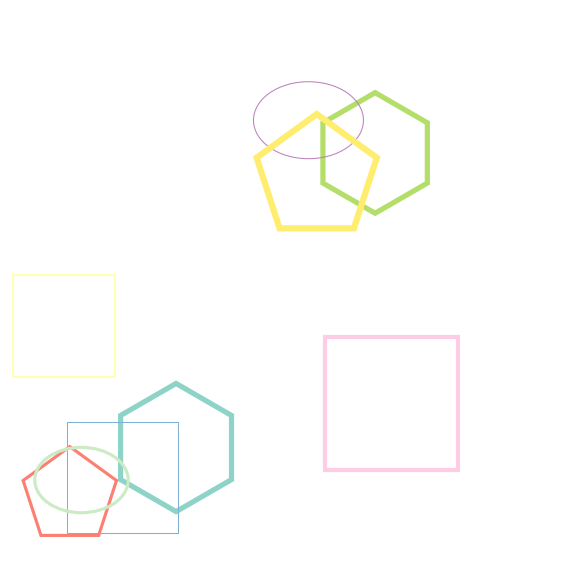[{"shape": "hexagon", "thickness": 2.5, "radius": 0.55, "center": [0.305, 0.224]}, {"shape": "square", "thickness": 1, "radius": 0.44, "center": [0.11, 0.435]}, {"shape": "pentagon", "thickness": 1.5, "radius": 0.43, "center": [0.121, 0.141]}, {"shape": "square", "thickness": 0.5, "radius": 0.48, "center": [0.212, 0.173]}, {"shape": "hexagon", "thickness": 2.5, "radius": 0.52, "center": [0.65, 0.734]}, {"shape": "square", "thickness": 2, "radius": 0.57, "center": [0.678, 0.3]}, {"shape": "oval", "thickness": 0.5, "radius": 0.48, "center": [0.534, 0.791]}, {"shape": "oval", "thickness": 1.5, "radius": 0.4, "center": [0.141, 0.168]}, {"shape": "pentagon", "thickness": 3, "radius": 0.55, "center": [0.548, 0.692]}]